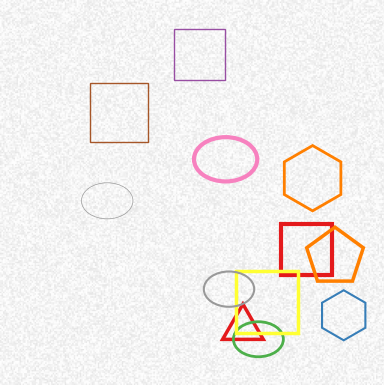[{"shape": "square", "thickness": 3, "radius": 0.33, "center": [0.797, 0.352]}, {"shape": "triangle", "thickness": 2.5, "radius": 0.31, "center": [0.631, 0.149]}, {"shape": "hexagon", "thickness": 1.5, "radius": 0.32, "center": [0.893, 0.181]}, {"shape": "oval", "thickness": 2, "radius": 0.32, "center": [0.671, 0.119]}, {"shape": "square", "thickness": 1, "radius": 0.33, "center": [0.518, 0.857]}, {"shape": "pentagon", "thickness": 2.5, "radius": 0.39, "center": [0.87, 0.332]}, {"shape": "hexagon", "thickness": 2, "radius": 0.42, "center": [0.812, 0.537]}, {"shape": "square", "thickness": 2.5, "radius": 0.4, "center": [0.693, 0.215]}, {"shape": "square", "thickness": 1, "radius": 0.38, "center": [0.309, 0.708]}, {"shape": "oval", "thickness": 3, "radius": 0.41, "center": [0.586, 0.586]}, {"shape": "oval", "thickness": 1.5, "radius": 0.33, "center": [0.595, 0.249]}, {"shape": "oval", "thickness": 0.5, "radius": 0.33, "center": [0.278, 0.478]}]